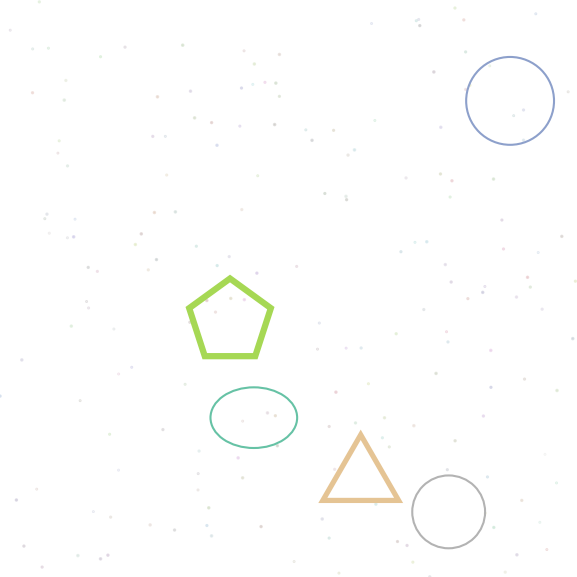[{"shape": "oval", "thickness": 1, "radius": 0.38, "center": [0.44, 0.276]}, {"shape": "circle", "thickness": 1, "radius": 0.38, "center": [0.883, 0.824]}, {"shape": "pentagon", "thickness": 3, "radius": 0.37, "center": [0.398, 0.443]}, {"shape": "triangle", "thickness": 2.5, "radius": 0.38, "center": [0.625, 0.17]}, {"shape": "circle", "thickness": 1, "radius": 0.32, "center": [0.777, 0.113]}]